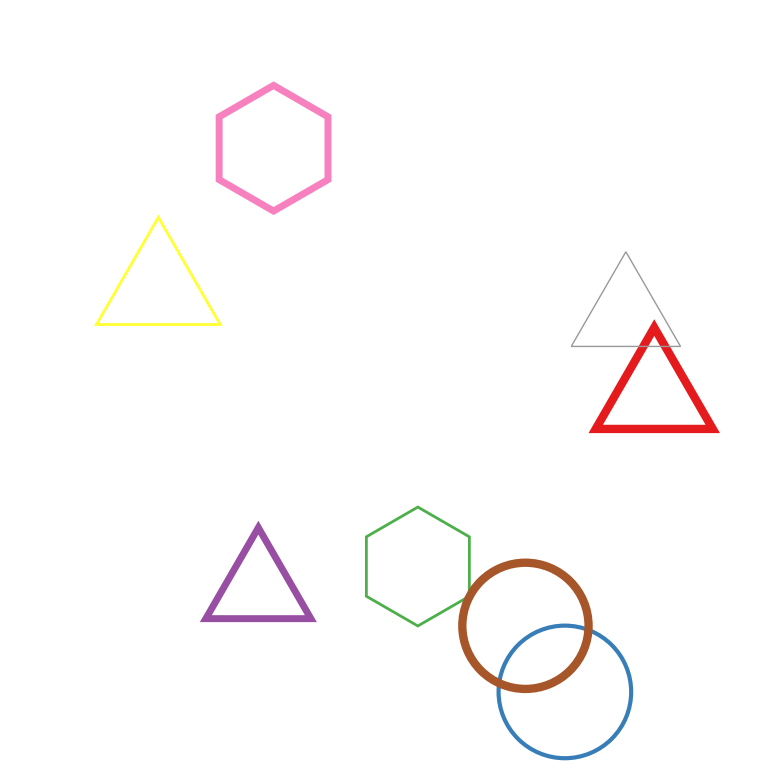[{"shape": "triangle", "thickness": 3, "radius": 0.44, "center": [0.85, 0.487]}, {"shape": "circle", "thickness": 1.5, "radius": 0.43, "center": [0.734, 0.101]}, {"shape": "hexagon", "thickness": 1, "radius": 0.39, "center": [0.543, 0.264]}, {"shape": "triangle", "thickness": 2.5, "radius": 0.39, "center": [0.336, 0.236]}, {"shape": "triangle", "thickness": 1, "radius": 0.46, "center": [0.206, 0.625]}, {"shape": "circle", "thickness": 3, "radius": 0.41, "center": [0.682, 0.187]}, {"shape": "hexagon", "thickness": 2.5, "radius": 0.41, "center": [0.355, 0.808]}, {"shape": "triangle", "thickness": 0.5, "radius": 0.41, "center": [0.813, 0.591]}]